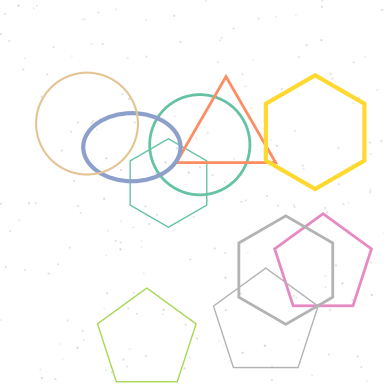[{"shape": "circle", "thickness": 2, "radius": 0.65, "center": [0.519, 0.624]}, {"shape": "hexagon", "thickness": 1, "radius": 0.57, "center": [0.438, 0.525]}, {"shape": "triangle", "thickness": 2, "radius": 0.74, "center": [0.587, 0.652]}, {"shape": "oval", "thickness": 3, "radius": 0.63, "center": [0.343, 0.618]}, {"shape": "pentagon", "thickness": 2, "radius": 0.66, "center": [0.839, 0.313]}, {"shape": "pentagon", "thickness": 1, "radius": 0.67, "center": [0.381, 0.117]}, {"shape": "hexagon", "thickness": 3, "radius": 0.74, "center": [0.819, 0.657]}, {"shape": "circle", "thickness": 1.5, "radius": 0.66, "center": [0.226, 0.679]}, {"shape": "hexagon", "thickness": 2, "radius": 0.7, "center": [0.742, 0.298]}, {"shape": "pentagon", "thickness": 1, "radius": 0.71, "center": [0.69, 0.161]}]